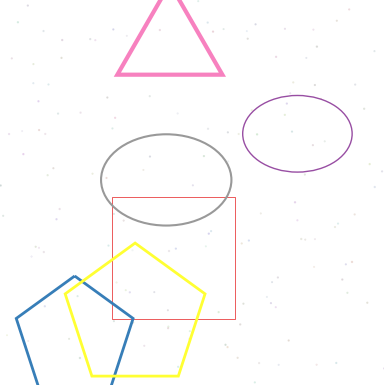[{"shape": "square", "thickness": 0.5, "radius": 0.8, "center": [0.451, 0.33]}, {"shape": "pentagon", "thickness": 2, "radius": 0.8, "center": [0.194, 0.124]}, {"shape": "oval", "thickness": 1, "radius": 0.71, "center": [0.773, 0.653]}, {"shape": "pentagon", "thickness": 2, "radius": 0.96, "center": [0.351, 0.178]}, {"shape": "triangle", "thickness": 3, "radius": 0.79, "center": [0.441, 0.885]}, {"shape": "oval", "thickness": 1.5, "radius": 0.85, "center": [0.432, 0.533]}]